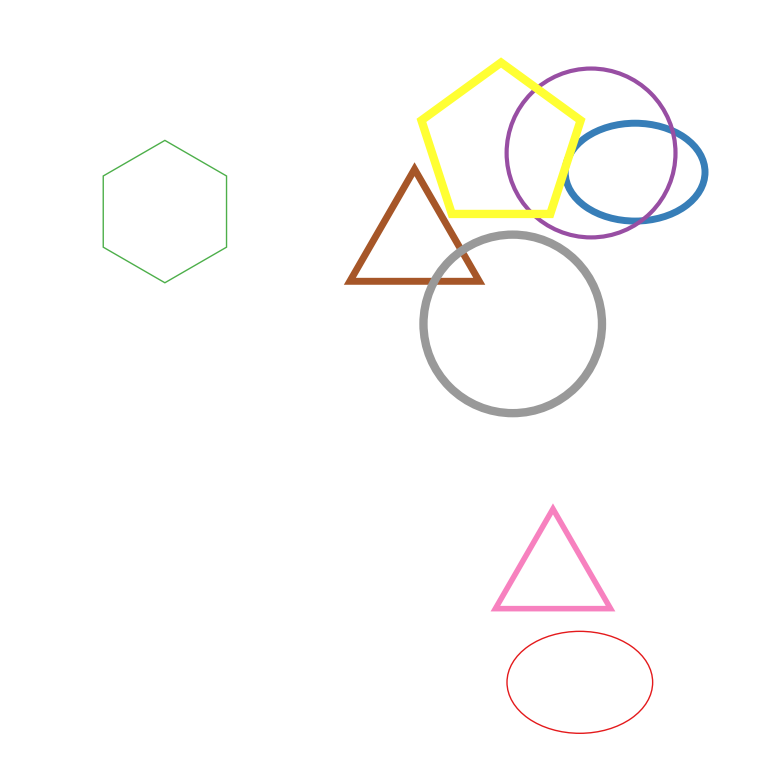[{"shape": "oval", "thickness": 0.5, "radius": 0.47, "center": [0.753, 0.114]}, {"shape": "oval", "thickness": 2.5, "radius": 0.45, "center": [0.825, 0.776]}, {"shape": "hexagon", "thickness": 0.5, "radius": 0.46, "center": [0.214, 0.725]}, {"shape": "circle", "thickness": 1.5, "radius": 0.55, "center": [0.768, 0.801]}, {"shape": "pentagon", "thickness": 3, "radius": 0.54, "center": [0.651, 0.81]}, {"shape": "triangle", "thickness": 2.5, "radius": 0.49, "center": [0.538, 0.683]}, {"shape": "triangle", "thickness": 2, "radius": 0.43, "center": [0.718, 0.253]}, {"shape": "circle", "thickness": 3, "radius": 0.58, "center": [0.666, 0.579]}]